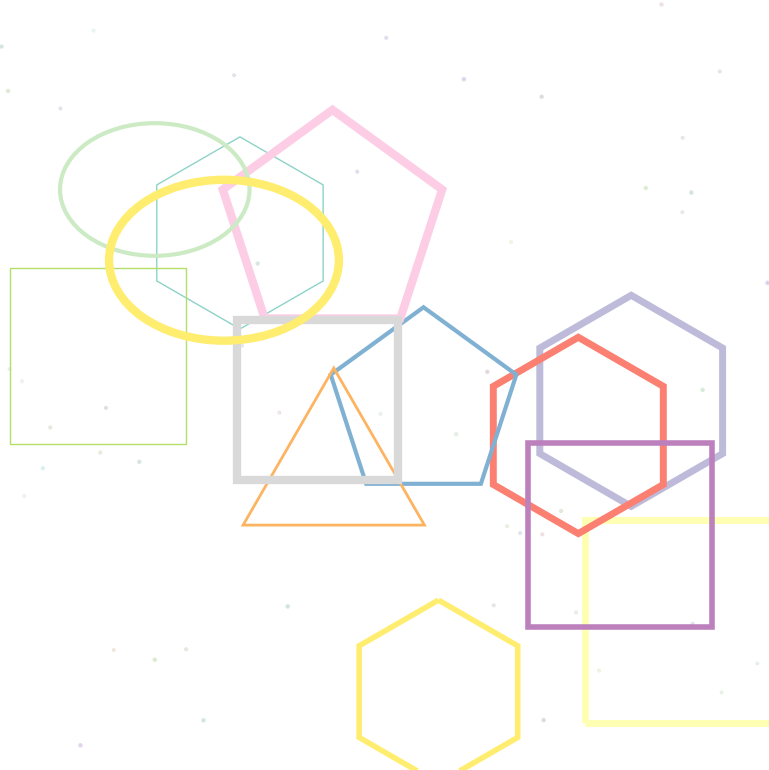[{"shape": "hexagon", "thickness": 0.5, "radius": 0.62, "center": [0.312, 0.697]}, {"shape": "square", "thickness": 2.5, "radius": 0.66, "center": [0.892, 0.193]}, {"shape": "hexagon", "thickness": 2.5, "radius": 0.69, "center": [0.82, 0.479]}, {"shape": "hexagon", "thickness": 2.5, "radius": 0.64, "center": [0.751, 0.435]}, {"shape": "pentagon", "thickness": 1.5, "radius": 0.63, "center": [0.55, 0.474]}, {"shape": "triangle", "thickness": 1, "radius": 0.68, "center": [0.433, 0.386]}, {"shape": "square", "thickness": 0.5, "radius": 0.57, "center": [0.127, 0.537]}, {"shape": "pentagon", "thickness": 3, "radius": 0.75, "center": [0.432, 0.708]}, {"shape": "square", "thickness": 3, "radius": 0.52, "center": [0.412, 0.48]}, {"shape": "square", "thickness": 2, "radius": 0.6, "center": [0.805, 0.305]}, {"shape": "oval", "thickness": 1.5, "radius": 0.62, "center": [0.201, 0.754]}, {"shape": "hexagon", "thickness": 2, "radius": 0.59, "center": [0.569, 0.102]}, {"shape": "oval", "thickness": 3, "radius": 0.75, "center": [0.291, 0.662]}]